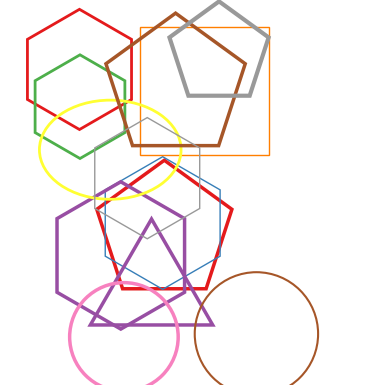[{"shape": "hexagon", "thickness": 2, "radius": 0.78, "center": [0.206, 0.82]}, {"shape": "pentagon", "thickness": 2.5, "radius": 0.92, "center": [0.427, 0.399]}, {"shape": "hexagon", "thickness": 1, "radius": 0.86, "center": [0.423, 0.421]}, {"shape": "hexagon", "thickness": 2, "radius": 0.67, "center": [0.208, 0.723]}, {"shape": "hexagon", "thickness": 2.5, "radius": 0.96, "center": [0.314, 0.337]}, {"shape": "triangle", "thickness": 2.5, "radius": 0.92, "center": [0.394, 0.248]}, {"shape": "square", "thickness": 1, "radius": 0.83, "center": [0.531, 0.763]}, {"shape": "oval", "thickness": 2, "radius": 0.92, "center": [0.286, 0.611]}, {"shape": "circle", "thickness": 1.5, "radius": 0.8, "center": [0.666, 0.133]}, {"shape": "pentagon", "thickness": 2.5, "radius": 0.95, "center": [0.456, 0.776]}, {"shape": "circle", "thickness": 2.5, "radius": 0.7, "center": [0.322, 0.125]}, {"shape": "hexagon", "thickness": 1, "radius": 0.79, "center": [0.382, 0.537]}, {"shape": "pentagon", "thickness": 3, "radius": 0.68, "center": [0.569, 0.861]}]